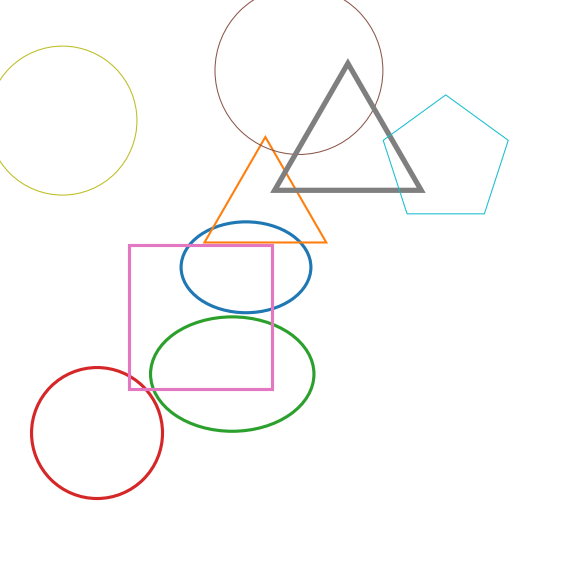[{"shape": "oval", "thickness": 1.5, "radius": 0.56, "center": [0.426, 0.536]}, {"shape": "triangle", "thickness": 1, "radius": 0.61, "center": [0.46, 0.64]}, {"shape": "oval", "thickness": 1.5, "radius": 0.71, "center": [0.402, 0.351]}, {"shape": "circle", "thickness": 1.5, "radius": 0.57, "center": [0.168, 0.249]}, {"shape": "circle", "thickness": 0.5, "radius": 0.73, "center": [0.518, 0.877]}, {"shape": "square", "thickness": 1.5, "radius": 0.62, "center": [0.347, 0.451]}, {"shape": "triangle", "thickness": 2.5, "radius": 0.73, "center": [0.602, 0.743]}, {"shape": "circle", "thickness": 0.5, "radius": 0.64, "center": [0.108, 0.79]}, {"shape": "pentagon", "thickness": 0.5, "radius": 0.57, "center": [0.772, 0.721]}]